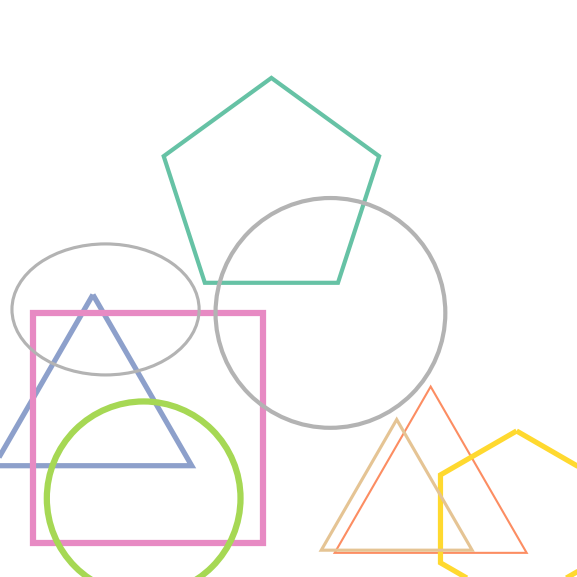[{"shape": "pentagon", "thickness": 2, "radius": 0.98, "center": [0.47, 0.668]}, {"shape": "triangle", "thickness": 1, "radius": 0.96, "center": [0.746, 0.138]}, {"shape": "triangle", "thickness": 2.5, "radius": 0.99, "center": [0.161, 0.291]}, {"shape": "square", "thickness": 3, "radius": 1.0, "center": [0.256, 0.257]}, {"shape": "circle", "thickness": 3, "radius": 0.84, "center": [0.249, 0.136]}, {"shape": "hexagon", "thickness": 2.5, "radius": 0.76, "center": [0.895, 0.101]}, {"shape": "triangle", "thickness": 1.5, "radius": 0.75, "center": [0.687, 0.122]}, {"shape": "oval", "thickness": 1.5, "radius": 0.81, "center": [0.183, 0.463]}, {"shape": "circle", "thickness": 2, "radius": 0.99, "center": [0.572, 0.457]}]